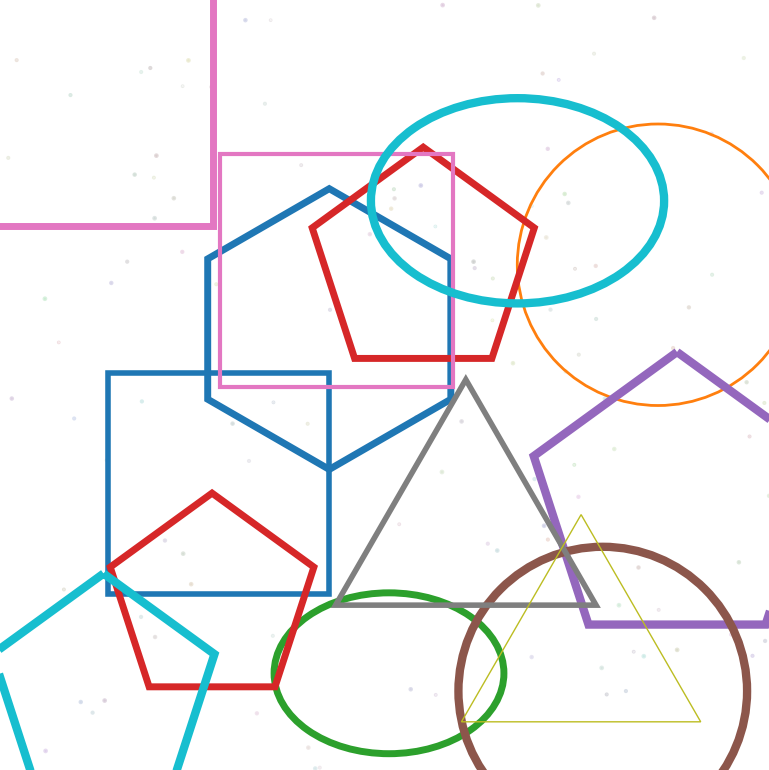[{"shape": "square", "thickness": 2, "radius": 0.72, "center": [0.284, 0.372]}, {"shape": "hexagon", "thickness": 2.5, "radius": 0.91, "center": [0.428, 0.573]}, {"shape": "circle", "thickness": 1, "radius": 0.91, "center": [0.855, 0.656]}, {"shape": "oval", "thickness": 2.5, "radius": 0.75, "center": [0.505, 0.126]}, {"shape": "pentagon", "thickness": 2.5, "radius": 0.7, "center": [0.275, 0.221]}, {"shape": "pentagon", "thickness": 2.5, "radius": 0.76, "center": [0.55, 0.657]}, {"shape": "pentagon", "thickness": 3, "radius": 0.98, "center": [0.879, 0.347]}, {"shape": "circle", "thickness": 3, "radius": 0.94, "center": [0.783, 0.102]}, {"shape": "square", "thickness": 2.5, "radius": 0.88, "center": [0.101, 0.882]}, {"shape": "square", "thickness": 1.5, "radius": 0.76, "center": [0.437, 0.649]}, {"shape": "triangle", "thickness": 2, "radius": 0.98, "center": [0.605, 0.312]}, {"shape": "triangle", "thickness": 0.5, "radius": 0.9, "center": [0.755, 0.152]}, {"shape": "oval", "thickness": 3, "radius": 0.95, "center": [0.672, 0.739]}, {"shape": "pentagon", "thickness": 3, "radius": 0.76, "center": [0.134, 0.104]}]